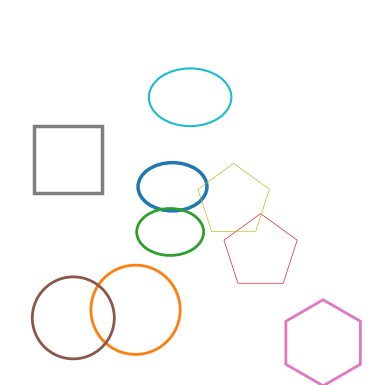[{"shape": "oval", "thickness": 2.5, "radius": 0.45, "center": [0.448, 0.515]}, {"shape": "circle", "thickness": 2, "radius": 0.58, "center": [0.352, 0.195]}, {"shape": "oval", "thickness": 2, "radius": 0.44, "center": [0.442, 0.397]}, {"shape": "pentagon", "thickness": 0.5, "radius": 0.5, "center": [0.677, 0.345]}, {"shape": "circle", "thickness": 2, "radius": 0.53, "center": [0.19, 0.174]}, {"shape": "hexagon", "thickness": 2, "radius": 0.56, "center": [0.839, 0.11]}, {"shape": "square", "thickness": 2.5, "radius": 0.44, "center": [0.177, 0.586]}, {"shape": "pentagon", "thickness": 0.5, "radius": 0.49, "center": [0.607, 0.478]}, {"shape": "oval", "thickness": 1.5, "radius": 0.54, "center": [0.494, 0.747]}]